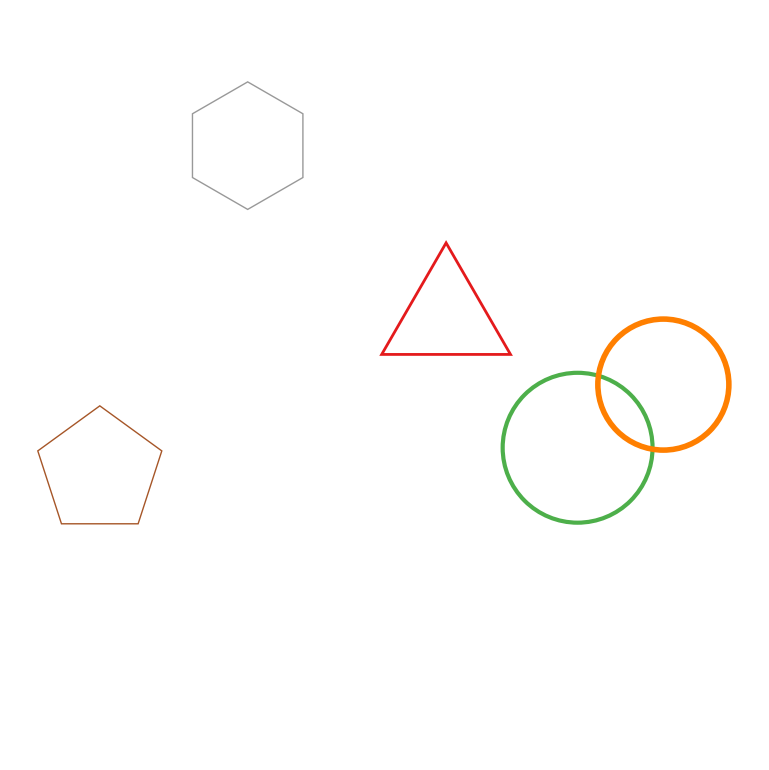[{"shape": "triangle", "thickness": 1, "radius": 0.48, "center": [0.579, 0.588]}, {"shape": "circle", "thickness": 1.5, "radius": 0.49, "center": [0.75, 0.419]}, {"shape": "circle", "thickness": 2, "radius": 0.43, "center": [0.862, 0.501]}, {"shape": "pentagon", "thickness": 0.5, "radius": 0.42, "center": [0.13, 0.388]}, {"shape": "hexagon", "thickness": 0.5, "radius": 0.41, "center": [0.322, 0.811]}]